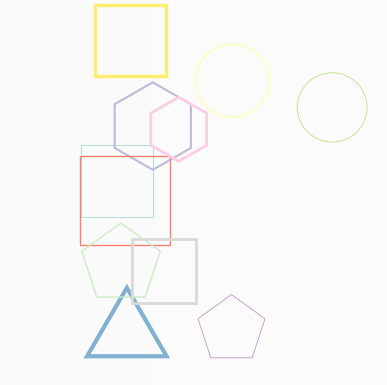[{"shape": "square", "thickness": 0.5, "radius": 0.47, "center": [0.303, 0.53]}, {"shape": "circle", "thickness": 1, "radius": 0.47, "center": [0.599, 0.791]}, {"shape": "hexagon", "thickness": 1.5, "radius": 0.57, "center": [0.394, 0.673]}, {"shape": "square", "thickness": 1, "radius": 0.58, "center": [0.322, 0.479]}, {"shape": "triangle", "thickness": 3, "radius": 0.59, "center": [0.327, 0.134]}, {"shape": "circle", "thickness": 0.5, "radius": 0.45, "center": [0.857, 0.721]}, {"shape": "hexagon", "thickness": 2, "radius": 0.42, "center": [0.461, 0.664]}, {"shape": "square", "thickness": 2, "radius": 0.41, "center": [0.422, 0.295]}, {"shape": "pentagon", "thickness": 0.5, "radius": 0.45, "center": [0.597, 0.144]}, {"shape": "pentagon", "thickness": 1, "radius": 0.53, "center": [0.312, 0.314]}, {"shape": "square", "thickness": 2.5, "radius": 0.46, "center": [0.338, 0.895]}]